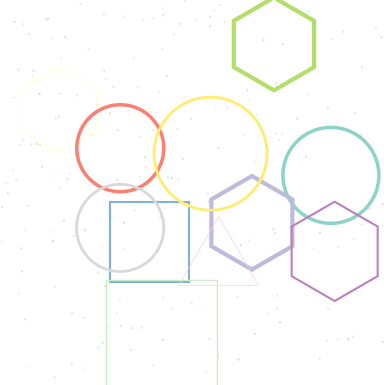[{"shape": "circle", "thickness": 2.5, "radius": 0.62, "center": [0.859, 0.545]}, {"shape": "hexagon", "thickness": 0.5, "radius": 0.56, "center": [0.153, 0.716]}, {"shape": "hexagon", "thickness": 3, "radius": 0.61, "center": [0.654, 0.421]}, {"shape": "circle", "thickness": 2.5, "radius": 0.56, "center": [0.312, 0.615]}, {"shape": "square", "thickness": 1.5, "radius": 0.52, "center": [0.388, 0.371]}, {"shape": "hexagon", "thickness": 3, "radius": 0.6, "center": [0.712, 0.886]}, {"shape": "triangle", "thickness": 0.5, "radius": 0.6, "center": [0.568, 0.319]}, {"shape": "circle", "thickness": 2, "radius": 0.57, "center": [0.312, 0.408]}, {"shape": "hexagon", "thickness": 1.5, "radius": 0.64, "center": [0.869, 0.347]}, {"shape": "square", "thickness": 1, "radius": 0.72, "center": [0.42, 0.127]}, {"shape": "circle", "thickness": 2, "radius": 0.73, "center": [0.547, 0.601]}]